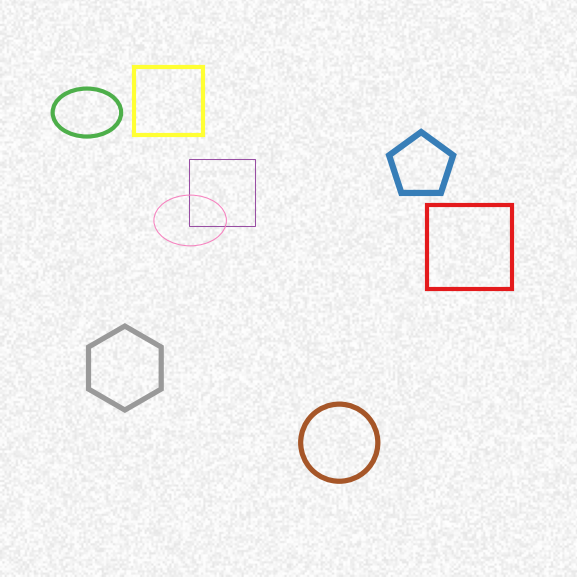[{"shape": "square", "thickness": 2, "radius": 0.37, "center": [0.813, 0.572]}, {"shape": "pentagon", "thickness": 3, "radius": 0.29, "center": [0.729, 0.712]}, {"shape": "oval", "thickness": 2, "radius": 0.3, "center": [0.15, 0.804]}, {"shape": "square", "thickness": 0.5, "radius": 0.29, "center": [0.384, 0.666]}, {"shape": "square", "thickness": 2, "radius": 0.3, "center": [0.292, 0.824]}, {"shape": "circle", "thickness": 2.5, "radius": 0.33, "center": [0.587, 0.233]}, {"shape": "oval", "thickness": 0.5, "radius": 0.31, "center": [0.329, 0.617]}, {"shape": "hexagon", "thickness": 2.5, "radius": 0.36, "center": [0.216, 0.362]}]